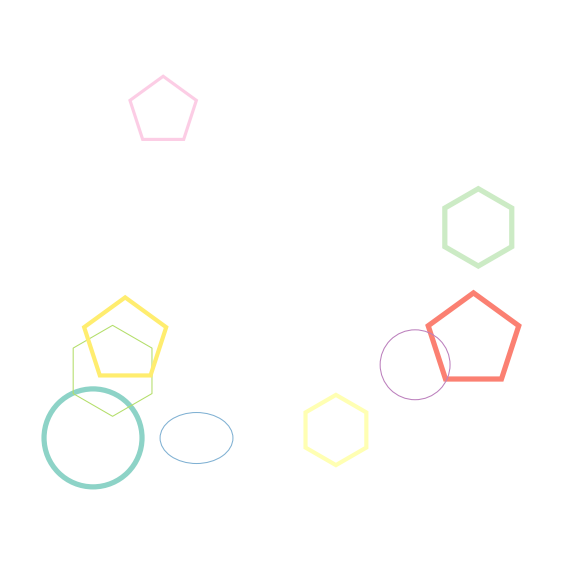[{"shape": "circle", "thickness": 2.5, "radius": 0.42, "center": [0.161, 0.241]}, {"shape": "hexagon", "thickness": 2, "radius": 0.3, "center": [0.582, 0.255]}, {"shape": "pentagon", "thickness": 2.5, "radius": 0.41, "center": [0.82, 0.41]}, {"shape": "oval", "thickness": 0.5, "radius": 0.32, "center": [0.34, 0.241]}, {"shape": "hexagon", "thickness": 0.5, "radius": 0.39, "center": [0.195, 0.357]}, {"shape": "pentagon", "thickness": 1.5, "radius": 0.3, "center": [0.283, 0.807]}, {"shape": "circle", "thickness": 0.5, "radius": 0.3, "center": [0.719, 0.368]}, {"shape": "hexagon", "thickness": 2.5, "radius": 0.33, "center": [0.828, 0.605]}, {"shape": "pentagon", "thickness": 2, "radius": 0.37, "center": [0.217, 0.409]}]